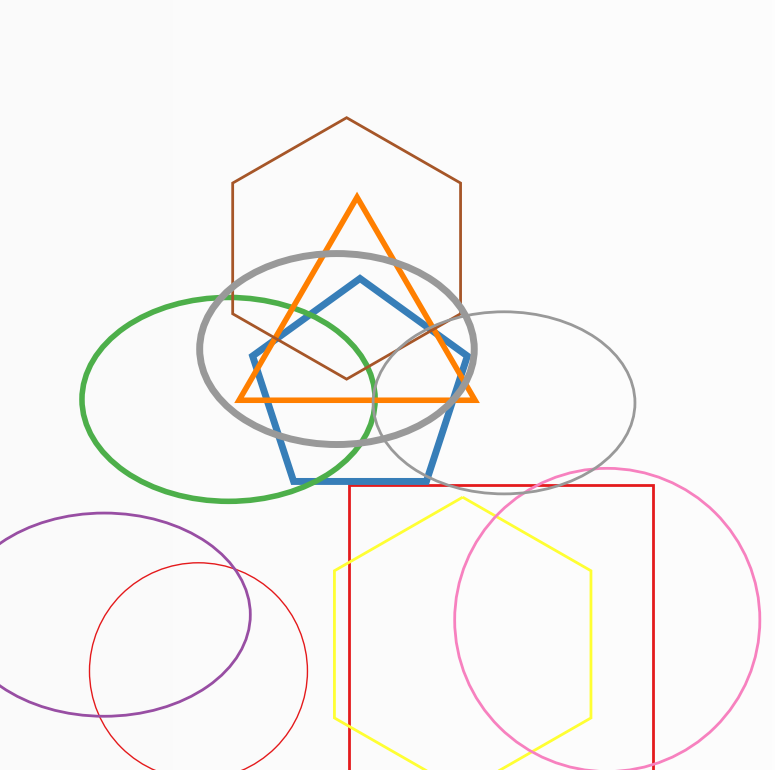[{"shape": "square", "thickness": 1, "radius": 0.98, "center": [0.647, 0.174]}, {"shape": "circle", "thickness": 0.5, "radius": 0.7, "center": [0.256, 0.128]}, {"shape": "pentagon", "thickness": 2.5, "radius": 0.73, "center": [0.465, 0.493]}, {"shape": "oval", "thickness": 2, "radius": 0.95, "center": [0.295, 0.481]}, {"shape": "oval", "thickness": 1, "radius": 0.94, "center": [0.134, 0.202]}, {"shape": "triangle", "thickness": 2, "radius": 0.88, "center": [0.461, 0.568]}, {"shape": "hexagon", "thickness": 1, "radius": 0.96, "center": [0.597, 0.163]}, {"shape": "hexagon", "thickness": 1, "radius": 0.85, "center": [0.447, 0.677]}, {"shape": "circle", "thickness": 1, "radius": 0.98, "center": [0.784, 0.195]}, {"shape": "oval", "thickness": 1, "radius": 0.84, "center": [0.65, 0.477]}, {"shape": "oval", "thickness": 2.5, "radius": 0.89, "center": [0.435, 0.547]}]